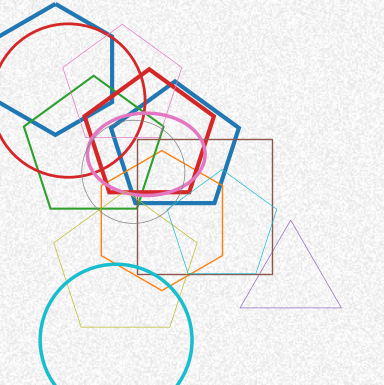[{"shape": "hexagon", "thickness": 3, "radius": 0.85, "center": [0.144, 0.82]}, {"shape": "pentagon", "thickness": 3, "radius": 0.87, "center": [0.454, 0.614]}, {"shape": "hexagon", "thickness": 1, "radius": 0.91, "center": [0.42, 0.427]}, {"shape": "pentagon", "thickness": 1.5, "radius": 0.95, "center": [0.243, 0.612]}, {"shape": "pentagon", "thickness": 3, "radius": 0.88, "center": [0.388, 0.644]}, {"shape": "circle", "thickness": 2, "radius": 1.0, "center": [0.178, 0.739]}, {"shape": "triangle", "thickness": 0.5, "radius": 0.76, "center": [0.755, 0.276]}, {"shape": "square", "thickness": 1, "radius": 0.88, "center": [0.531, 0.463]}, {"shape": "oval", "thickness": 2.5, "radius": 0.76, "center": [0.38, 0.599]}, {"shape": "pentagon", "thickness": 0.5, "radius": 0.81, "center": [0.318, 0.775]}, {"shape": "circle", "thickness": 0.5, "radius": 0.67, "center": [0.346, 0.554]}, {"shape": "pentagon", "thickness": 0.5, "radius": 0.98, "center": [0.326, 0.309]}, {"shape": "circle", "thickness": 2.5, "radius": 0.99, "center": [0.302, 0.116]}, {"shape": "pentagon", "thickness": 0.5, "radius": 0.75, "center": [0.577, 0.41]}]